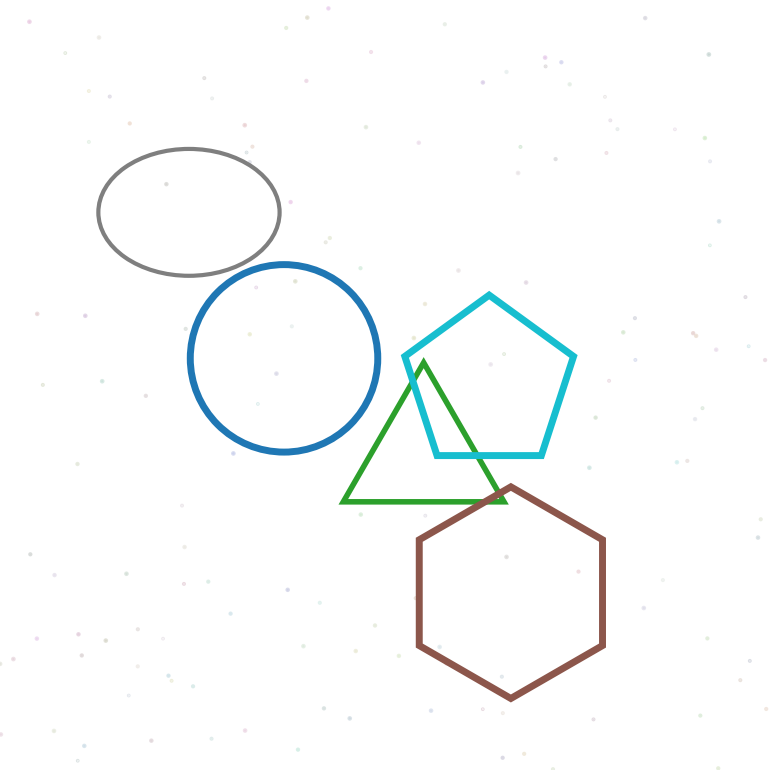[{"shape": "circle", "thickness": 2.5, "radius": 0.61, "center": [0.369, 0.535]}, {"shape": "triangle", "thickness": 2, "radius": 0.6, "center": [0.55, 0.409]}, {"shape": "hexagon", "thickness": 2.5, "radius": 0.69, "center": [0.663, 0.23]}, {"shape": "oval", "thickness": 1.5, "radius": 0.59, "center": [0.245, 0.724]}, {"shape": "pentagon", "thickness": 2.5, "radius": 0.58, "center": [0.635, 0.502]}]